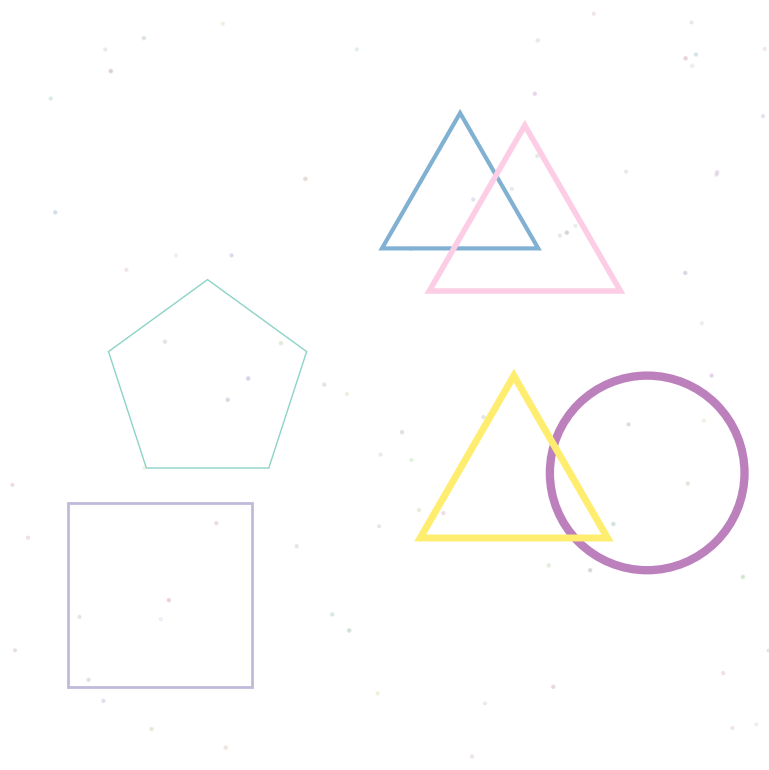[{"shape": "pentagon", "thickness": 0.5, "radius": 0.68, "center": [0.27, 0.502]}, {"shape": "square", "thickness": 1, "radius": 0.6, "center": [0.208, 0.227]}, {"shape": "triangle", "thickness": 1.5, "radius": 0.59, "center": [0.598, 0.736]}, {"shape": "triangle", "thickness": 2, "radius": 0.72, "center": [0.682, 0.694]}, {"shape": "circle", "thickness": 3, "radius": 0.63, "center": [0.841, 0.386]}, {"shape": "triangle", "thickness": 2.5, "radius": 0.7, "center": [0.667, 0.372]}]